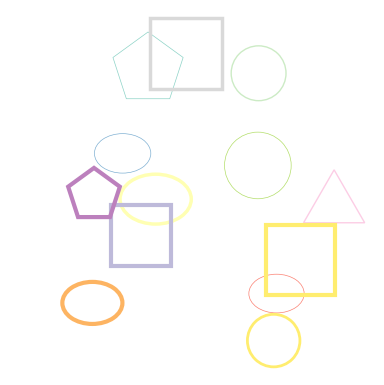[{"shape": "pentagon", "thickness": 0.5, "radius": 0.48, "center": [0.385, 0.821]}, {"shape": "oval", "thickness": 2.5, "radius": 0.46, "center": [0.404, 0.483]}, {"shape": "square", "thickness": 3, "radius": 0.39, "center": [0.365, 0.388]}, {"shape": "oval", "thickness": 0.5, "radius": 0.36, "center": [0.718, 0.237]}, {"shape": "oval", "thickness": 0.5, "radius": 0.37, "center": [0.318, 0.602]}, {"shape": "oval", "thickness": 3, "radius": 0.39, "center": [0.24, 0.213]}, {"shape": "circle", "thickness": 0.5, "radius": 0.43, "center": [0.67, 0.57]}, {"shape": "triangle", "thickness": 1, "radius": 0.46, "center": [0.868, 0.467]}, {"shape": "square", "thickness": 2.5, "radius": 0.46, "center": [0.483, 0.861]}, {"shape": "pentagon", "thickness": 3, "radius": 0.35, "center": [0.244, 0.493]}, {"shape": "circle", "thickness": 1, "radius": 0.36, "center": [0.672, 0.81]}, {"shape": "circle", "thickness": 2, "radius": 0.34, "center": [0.711, 0.115]}, {"shape": "square", "thickness": 3, "radius": 0.45, "center": [0.781, 0.325]}]